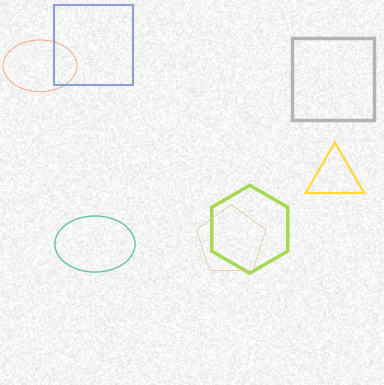[{"shape": "oval", "thickness": 1, "radius": 0.52, "center": [0.247, 0.366]}, {"shape": "oval", "thickness": 0.5, "radius": 0.48, "center": [0.104, 0.829]}, {"shape": "square", "thickness": 1.5, "radius": 0.52, "center": [0.242, 0.883]}, {"shape": "hexagon", "thickness": 2.5, "radius": 0.57, "center": [0.649, 0.405]}, {"shape": "triangle", "thickness": 1.5, "radius": 0.44, "center": [0.87, 0.543]}, {"shape": "pentagon", "thickness": 0.5, "radius": 0.47, "center": [0.6, 0.374]}, {"shape": "square", "thickness": 2.5, "radius": 0.53, "center": [0.864, 0.794]}]